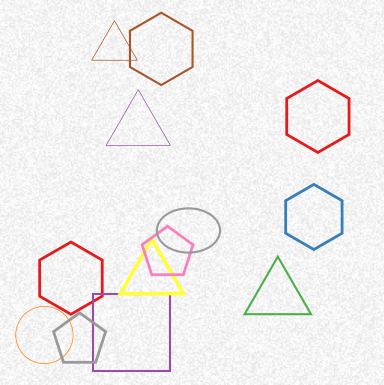[{"shape": "hexagon", "thickness": 2, "radius": 0.47, "center": [0.184, 0.278]}, {"shape": "hexagon", "thickness": 2, "radius": 0.47, "center": [0.826, 0.697]}, {"shape": "hexagon", "thickness": 2, "radius": 0.42, "center": [0.815, 0.436]}, {"shape": "triangle", "thickness": 1.5, "radius": 0.5, "center": [0.722, 0.234]}, {"shape": "triangle", "thickness": 0.5, "radius": 0.48, "center": [0.359, 0.67]}, {"shape": "square", "thickness": 1.5, "radius": 0.5, "center": [0.341, 0.135]}, {"shape": "circle", "thickness": 0.5, "radius": 0.37, "center": [0.115, 0.13]}, {"shape": "triangle", "thickness": 2.5, "radius": 0.47, "center": [0.394, 0.285]}, {"shape": "hexagon", "thickness": 1.5, "radius": 0.47, "center": [0.419, 0.873]}, {"shape": "triangle", "thickness": 0.5, "radius": 0.34, "center": [0.297, 0.878]}, {"shape": "pentagon", "thickness": 2, "radius": 0.35, "center": [0.435, 0.343]}, {"shape": "oval", "thickness": 1.5, "radius": 0.41, "center": [0.489, 0.401]}, {"shape": "pentagon", "thickness": 2, "radius": 0.36, "center": [0.207, 0.116]}]